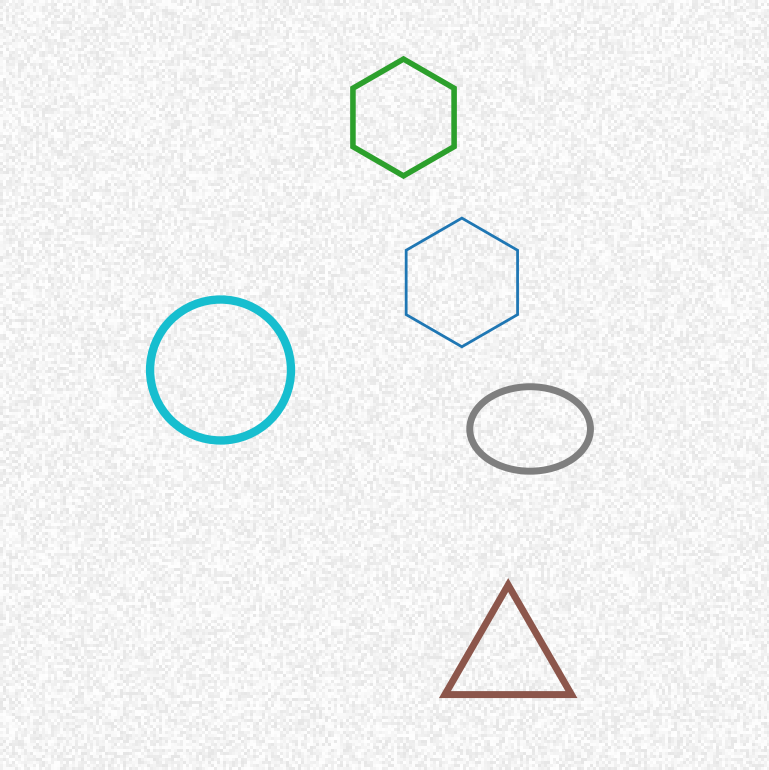[{"shape": "hexagon", "thickness": 1, "radius": 0.42, "center": [0.6, 0.633]}, {"shape": "hexagon", "thickness": 2, "radius": 0.38, "center": [0.524, 0.847]}, {"shape": "triangle", "thickness": 2.5, "radius": 0.47, "center": [0.66, 0.145]}, {"shape": "oval", "thickness": 2.5, "radius": 0.39, "center": [0.688, 0.443]}, {"shape": "circle", "thickness": 3, "radius": 0.46, "center": [0.286, 0.519]}]